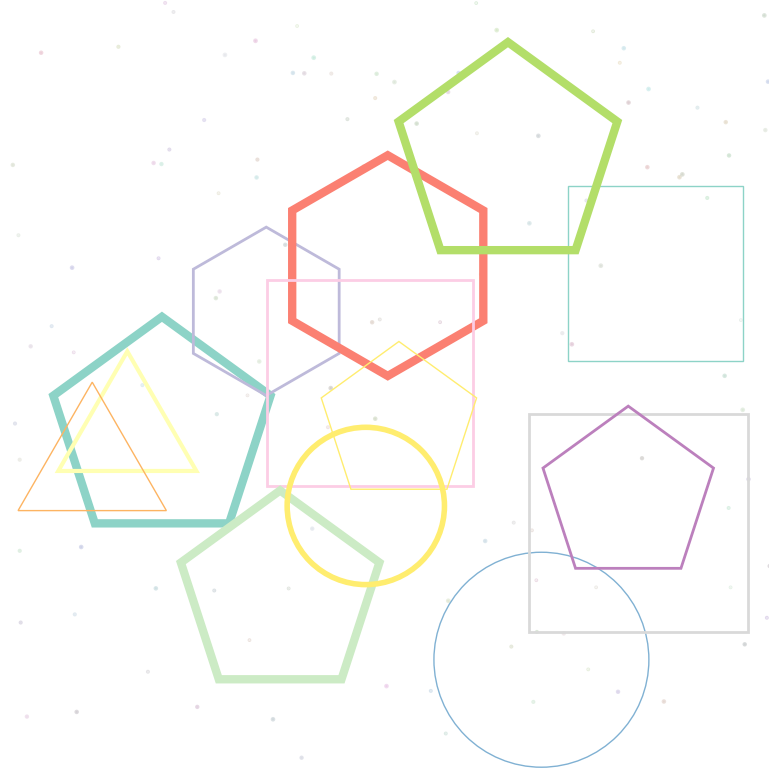[{"shape": "square", "thickness": 0.5, "radius": 0.57, "center": [0.851, 0.645]}, {"shape": "pentagon", "thickness": 3, "radius": 0.74, "center": [0.21, 0.44]}, {"shape": "triangle", "thickness": 1.5, "radius": 0.52, "center": [0.165, 0.44]}, {"shape": "hexagon", "thickness": 1, "radius": 0.55, "center": [0.346, 0.596]}, {"shape": "hexagon", "thickness": 3, "radius": 0.72, "center": [0.504, 0.655]}, {"shape": "circle", "thickness": 0.5, "radius": 0.7, "center": [0.703, 0.143]}, {"shape": "triangle", "thickness": 0.5, "radius": 0.56, "center": [0.12, 0.392]}, {"shape": "pentagon", "thickness": 3, "radius": 0.75, "center": [0.66, 0.796]}, {"shape": "square", "thickness": 1, "radius": 0.67, "center": [0.481, 0.503]}, {"shape": "square", "thickness": 1, "radius": 0.71, "center": [0.829, 0.321]}, {"shape": "pentagon", "thickness": 1, "radius": 0.58, "center": [0.816, 0.356]}, {"shape": "pentagon", "thickness": 3, "radius": 0.68, "center": [0.364, 0.227]}, {"shape": "circle", "thickness": 2, "radius": 0.51, "center": [0.475, 0.343]}, {"shape": "pentagon", "thickness": 0.5, "radius": 0.53, "center": [0.518, 0.45]}]